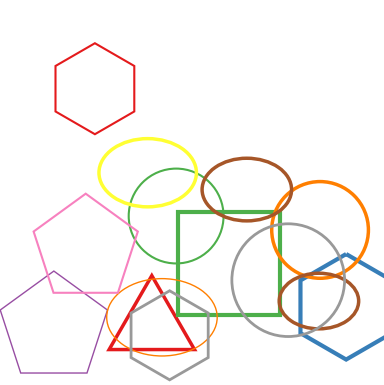[{"shape": "triangle", "thickness": 2.5, "radius": 0.64, "center": [0.394, 0.156]}, {"shape": "hexagon", "thickness": 1.5, "radius": 0.59, "center": [0.246, 0.77]}, {"shape": "hexagon", "thickness": 3, "radius": 0.69, "center": [0.899, 0.203]}, {"shape": "square", "thickness": 3, "radius": 0.67, "center": [0.595, 0.316]}, {"shape": "circle", "thickness": 1.5, "radius": 0.62, "center": [0.457, 0.439]}, {"shape": "pentagon", "thickness": 1, "radius": 0.73, "center": [0.14, 0.15]}, {"shape": "circle", "thickness": 2.5, "radius": 0.63, "center": [0.831, 0.403]}, {"shape": "oval", "thickness": 1, "radius": 0.72, "center": [0.421, 0.176]}, {"shape": "oval", "thickness": 2.5, "radius": 0.63, "center": [0.384, 0.551]}, {"shape": "oval", "thickness": 2.5, "radius": 0.52, "center": [0.828, 0.218]}, {"shape": "oval", "thickness": 2.5, "radius": 0.58, "center": [0.641, 0.508]}, {"shape": "pentagon", "thickness": 1.5, "radius": 0.71, "center": [0.223, 0.355]}, {"shape": "hexagon", "thickness": 2, "radius": 0.58, "center": [0.441, 0.129]}, {"shape": "circle", "thickness": 2, "radius": 0.73, "center": [0.749, 0.272]}]